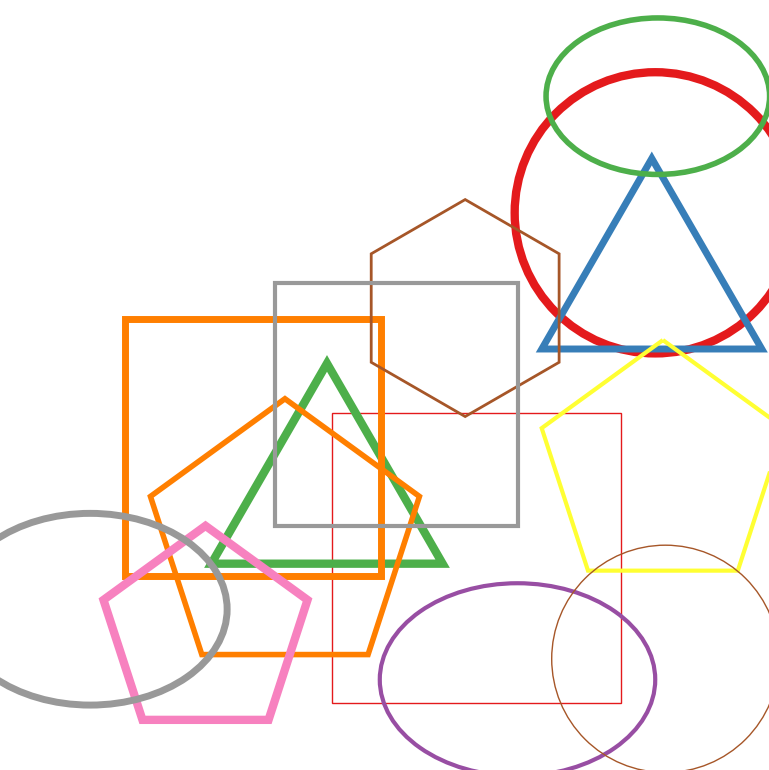[{"shape": "circle", "thickness": 3, "radius": 0.91, "center": [0.851, 0.724]}, {"shape": "square", "thickness": 0.5, "radius": 0.94, "center": [0.619, 0.276]}, {"shape": "triangle", "thickness": 2.5, "radius": 0.82, "center": [0.846, 0.629]}, {"shape": "oval", "thickness": 2, "radius": 0.73, "center": [0.854, 0.875]}, {"shape": "triangle", "thickness": 3, "radius": 0.87, "center": [0.425, 0.355]}, {"shape": "oval", "thickness": 1.5, "radius": 0.89, "center": [0.672, 0.117]}, {"shape": "pentagon", "thickness": 2, "radius": 0.92, "center": [0.37, 0.298]}, {"shape": "square", "thickness": 2.5, "radius": 0.83, "center": [0.329, 0.419]}, {"shape": "pentagon", "thickness": 1.5, "radius": 0.83, "center": [0.861, 0.393]}, {"shape": "circle", "thickness": 0.5, "radius": 0.74, "center": [0.864, 0.144]}, {"shape": "hexagon", "thickness": 1, "radius": 0.7, "center": [0.604, 0.6]}, {"shape": "pentagon", "thickness": 3, "radius": 0.7, "center": [0.267, 0.178]}, {"shape": "square", "thickness": 1.5, "radius": 0.79, "center": [0.515, 0.475]}, {"shape": "oval", "thickness": 2.5, "radius": 0.89, "center": [0.117, 0.209]}]